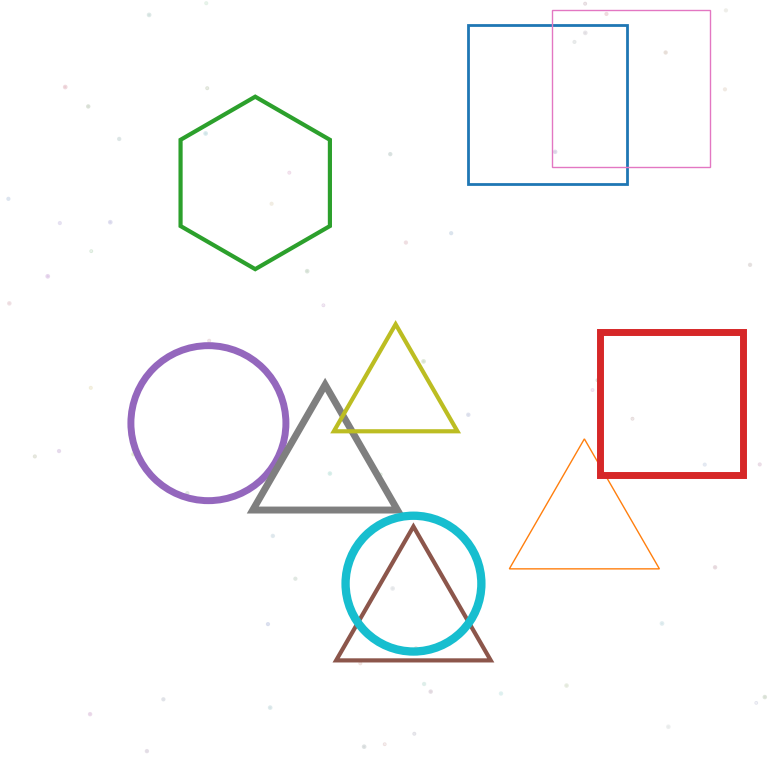[{"shape": "square", "thickness": 1, "radius": 0.52, "center": [0.711, 0.864]}, {"shape": "triangle", "thickness": 0.5, "radius": 0.56, "center": [0.759, 0.317]}, {"shape": "hexagon", "thickness": 1.5, "radius": 0.56, "center": [0.331, 0.762]}, {"shape": "square", "thickness": 2.5, "radius": 0.46, "center": [0.872, 0.476]}, {"shape": "circle", "thickness": 2.5, "radius": 0.5, "center": [0.271, 0.45]}, {"shape": "triangle", "thickness": 1.5, "radius": 0.58, "center": [0.537, 0.2]}, {"shape": "square", "thickness": 0.5, "radius": 0.51, "center": [0.819, 0.885]}, {"shape": "triangle", "thickness": 2.5, "radius": 0.54, "center": [0.422, 0.392]}, {"shape": "triangle", "thickness": 1.5, "radius": 0.46, "center": [0.514, 0.486]}, {"shape": "circle", "thickness": 3, "radius": 0.44, "center": [0.537, 0.242]}]